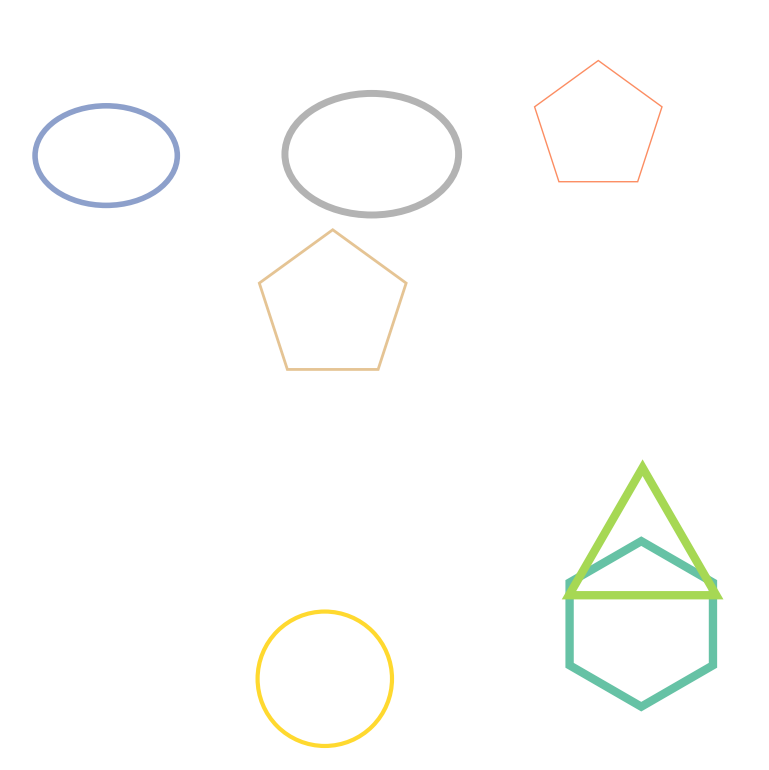[{"shape": "hexagon", "thickness": 3, "radius": 0.54, "center": [0.833, 0.19]}, {"shape": "pentagon", "thickness": 0.5, "radius": 0.43, "center": [0.777, 0.834]}, {"shape": "oval", "thickness": 2, "radius": 0.46, "center": [0.138, 0.798]}, {"shape": "triangle", "thickness": 3, "radius": 0.55, "center": [0.835, 0.282]}, {"shape": "circle", "thickness": 1.5, "radius": 0.44, "center": [0.422, 0.118]}, {"shape": "pentagon", "thickness": 1, "radius": 0.5, "center": [0.432, 0.601]}, {"shape": "oval", "thickness": 2.5, "radius": 0.56, "center": [0.483, 0.8]}]